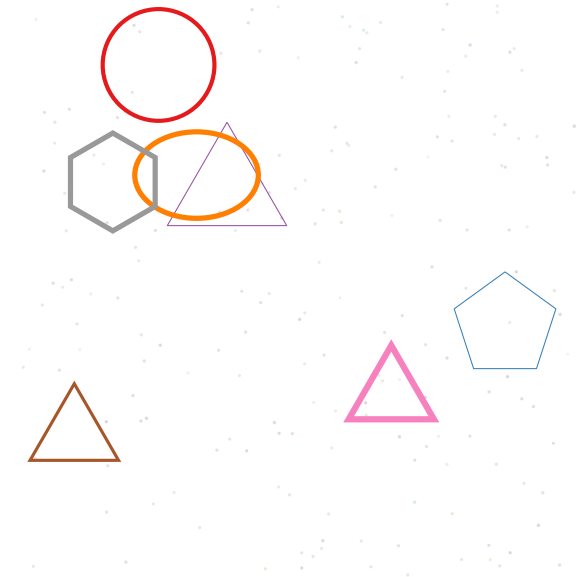[{"shape": "circle", "thickness": 2, "radius": 0.48, "center": [0.275, 0.887]}, {"shape": "pentagon", "thickness": 0.5, "radius": 0.46, "center": [0.875, 0.436]}, {"shape": "triangle", "thickness": 0.5, "radius": 0.6, "center": [0.393, 0.668]}, {"shape": "oval", "thickness": 2.5, "radius": 0.53, "center": [0.34, 0.696]}, {"shape": "triangle", "thickness": 1.5, "radius": 0.44, "center": [0.129, 0.246]}, {"shape": "triangle", "thickness": 3, "radius": 0.43, "center": [0.678, 0.316]}, {"shape": "hexagon", "thickness": 2.5, "radius": 0.42, "center": [0.195, 0.684]}]